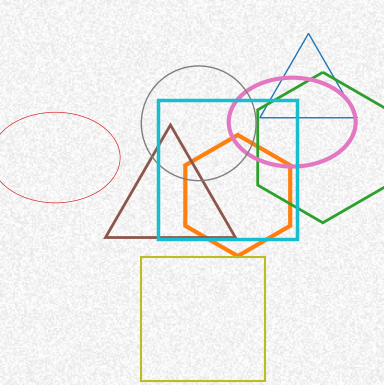[{"shape": "triangle", "thickness": 1, "radius": 0.73, "center": [0.801, 0.767]}, {"shape": "hexagon", "thickness": 3, "radius": 0.79, "center": [0.618, 0.492]}, {"shape": "hexagon", "thickness": 2, "radius": 0.98, "center": [0.839, 0.617]}, {"shape": "oval", "thickness": 0.5, "radius": 0.84, "center": [0.144, 0.591]}, {"shape": "triangle", "thickness": 2, "radius": 0.97, "center": [0.443, 0.48]}, {"shape": "oval", "thickness": 3, "radius": 0.82, "center": [0.759, 0.683]}, {"shape": "circle", "thickness": 1, "radius": 0.74, "center": [0.516, 0.68]}, {"shape": "square", "thickness": 1.5, "radius": 0.8, "center": [0.528, 0.171]}, {"shape": "square", "thickness": 2.5, "radius": 0.9, "center": [0.592, 0.56]}]